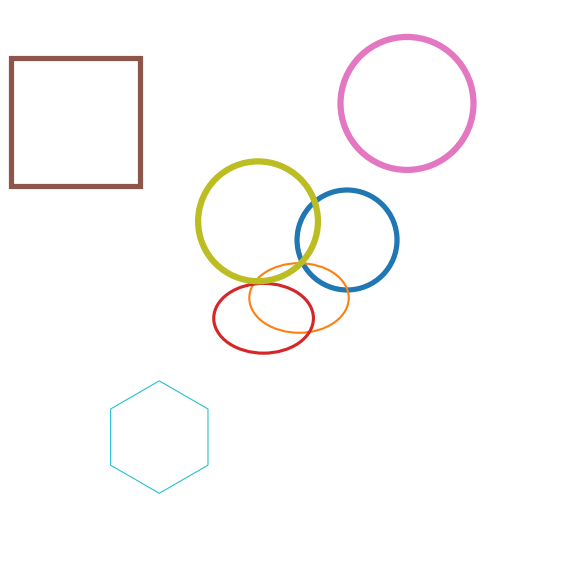[{"shape": "circle", "thickness": 2.5, "radius": 0.43, "center": [0.601, 0.584]}, {"shape": "oval", "thickness": 1, "radius": 0.43, "center": [0.518, 0.483]}, {"shape": "oval", "thickness": 1.5, "radius": 0.43, "center": [0.456, 0.448]}, {"shape": "square", "thickness": 2.5, "radius": 0.55, "center": [0.131, 0.788]}, {"shape": "circle", "thickness": 3, "radius": 0.58, "center": [0.705, 0.82]}, {"shape": "circle", "thickness": 3, "radius": 0.52, "center": [0.447, 0.616]}, {"shape": "hexagon", "thickness": 0.5, "radius": 0.49, "center": [0.276, 0.242]}]